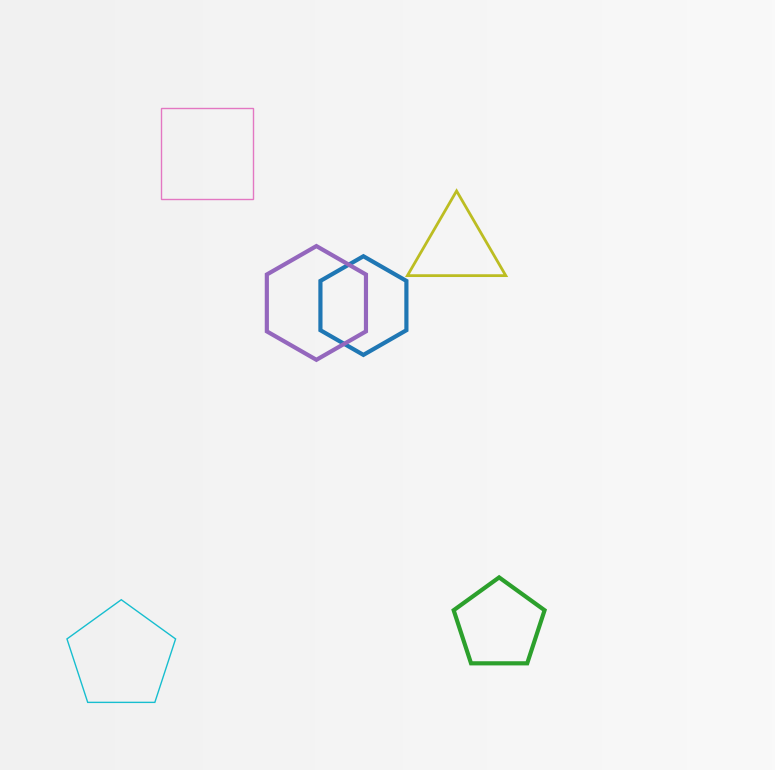[{"shape": "hexagon", "thickness": 1.5, "radius": 0.32, "center": [0.469, 0.603]}, {"shape": "pentagon", "thickness": 1.5, "radius": 0.31, "center": [0.644, 0.188]}, {"shape": "hexagon", "thickness": 1.5, "radius": 0.37, "center": [0.408, 0.607]}, {"shape": "square", "thickness": 0.5, "radius": 0.3, "center": [0.267, 0.801]}, {"shape": "triangle", "thickness": 1, "radius": 0.37, "center": [0.589, 0.679]}, {"shape": "pentagon", "thickness": 0.5, "radius": 0.37, "center": [0.156, 0.147]}]